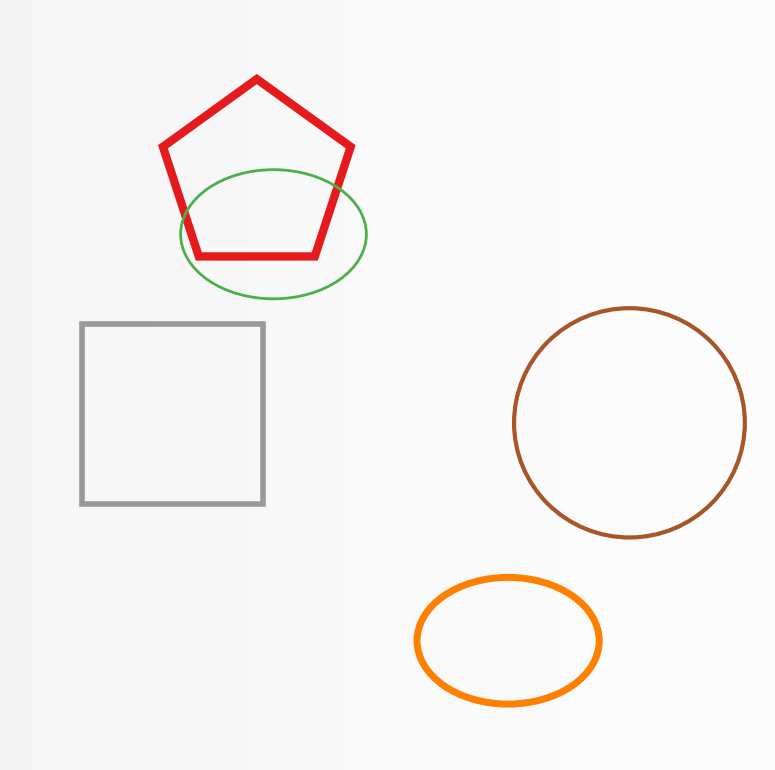[{"shape": "pentagon", "thickness": 3, "radius": 0.64, "center": [0.331, 0.77]}, {"shape": "oval", "thickness": 1, "radius": 0.6, "center": [0.353, 0.696]}, {"shape": "oval", "thickness": 2.5, "radius": 0.59, "center": [0.656, 0.168]}, {"shape": "circle", "thickness": 1.5, "radius": 0.74, "center": [0.812, 0.451]}, {"shape": "square", "thickness": 2, "radius": 0.58, "center": [0.223, 0.462]}]